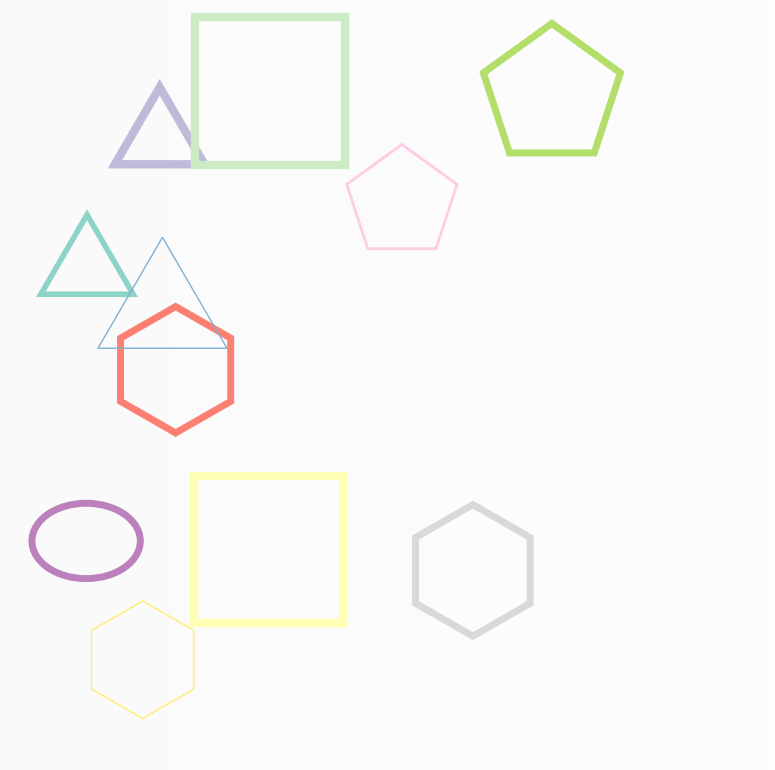[{"shape": "triangle", "thickness": 2, "radius": 0.34, "center": [0.112, 0.652]}, {"shape": "square", "thickness": 3, "radius": 0.48, "center": [0.347, 0.286]}, {"shape": "triangle", "thickness": 3, "radius": 0.33, "center": [0.206, 0.82]}, {"shape": "hexagon", "thickness": 2.5, "radius": 0.41, "center": [0.227, 0.52]}, {"shape": "triangle", "thickness": 0.5, "radius": 0.48, "center": [0.21, 0.596]}, {"shape": "pentagon", "thickness": 2.5, "radius": 0.46, "center": [0.712, 0.877]}, {"shape": "pentagon", "thickness": 1, "radius": 0.37, "center": [0.519, 0.738]}, {"shape": "hexagon", "thickness": 2.5, "radius": 0.43, "center": [0.61, 0.259]}, {"shape": "oval", "thickness": 2.5, "radius": 0.35, "center": [0.111, 0.297]}, {"shape": "square", "thickness": 3, "radius": 0.48, "center": [0.348, 0.882]}, {"shape": "hexagon", "thickness": 0.5, "radius": 0.38, "center": [0.184, 0.143]}]